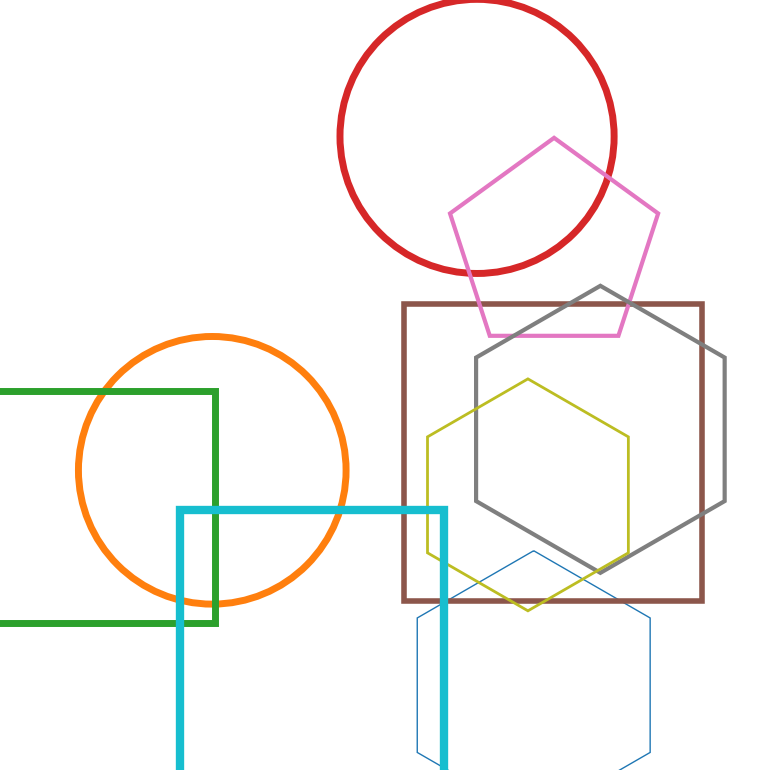[{"shape": "hexagon", "thickness": 0.5, "radius": 0.87, "center": [0.693, 0.11]}, {"shape": "circle", "thickness": 2.5, "radius": 0.87, "center": [0.276, 0.389]}, {"shape": "square", "thickness": 2.5, "radius": 0.75, "center": [0.128, 0.342]}, {"shape": "circle", "thickness": 2.5, "radius": 0.89, "center": [0.62, 0.823]}, {"shape": "square", "thickness": 2, "radius": 0.97, "center": [0.718, 0.413]}, {"shape": "pentagon", "thickness": 1.5, "radius": 0.71, "center": [0.72, 0.679]}, {"shape": "hexagon", "thickness": 1.5, "radius": 0.93, "center": [0.78, 0.442]}, {"shape": "hexagon", "thickness": 1, "radius": 0.75, "center": [0.686, 0.357]}, {"shape": "square", "thickness": 3, "radius": 0.86, "center": [0.405, 0.166]}]